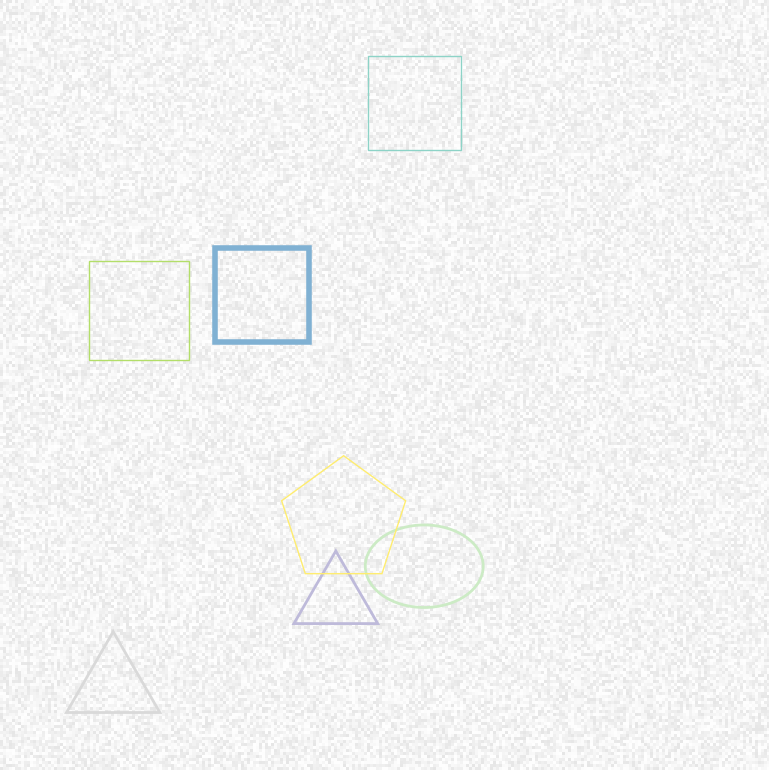[{"shape": "square", "thickness": 0.5, "radius": 0.3, "center": [0.538, 0.866]}, {"shape": "triangle", "thickness": 1, "radius": 0.31, "center": [0.436, 0.222]}, {"shape": "square", "thickness": 2, "radius": 0.31, "center": [0.34, 0.617]}, {"shape": "square", "thickness": 0.5, "radius": 0.32, "center": [0.18, 0.597]}, {"shape": "triangle", "thickness": 1, "radius": 0.35, "center": [0.147, 0.11]}, {"shape": "oval", "thickness": 1, "radius": 0.38, "center": [0.551, 0.265]}, {"shape": "pentagon", "thickness": 0.5, "radius": 0.42, "center": [0.446, 0.323]}]